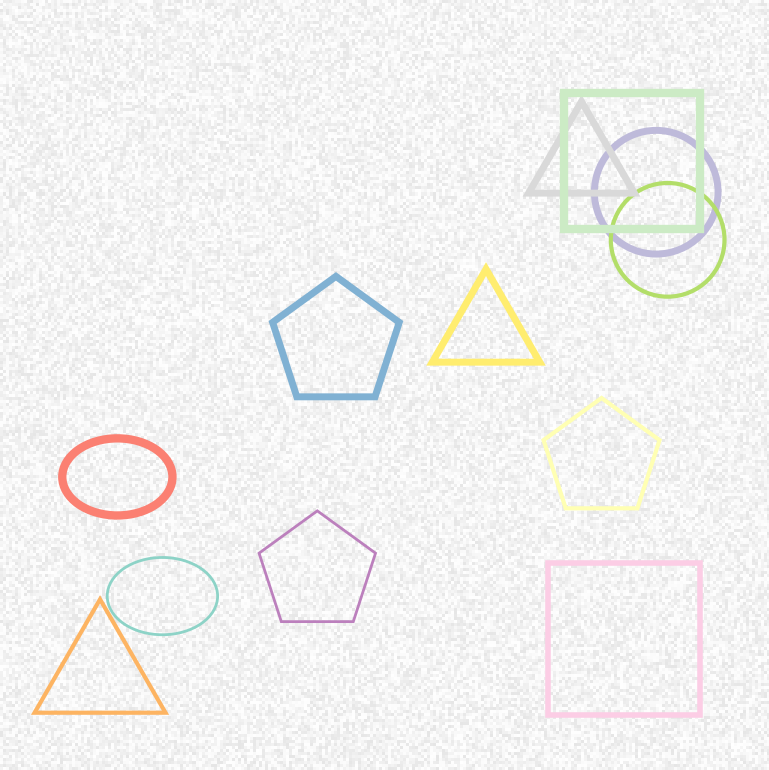[{"shape": "oval", "thickness": 1, "radius": 0.36, "center": [0.211, 0.226]}, {"shape": "pentagon", "thickness": 1.5, "radius": 0.4, "center": [0.781, 0.404]}, {"shape": "circle", "thickness": 2.5, "radius": 0.4, "center": [0.852, 0.75]}, {"shape": "oval", "thickness": 3, "radius": 0.36, "center": [0.152, 0.381]}, {"shape": "pentagon", "thickness": 2.5, "radius": 0.43, "center": [0.436, 0.555]}, {"shape": "triangle", "thickness": 1.5, "radius": 0.49, "center": [0.13, 0.123]}, {"shape": "circle", "thickness": 1.5, "radius": 0.37, "center": [0.867, 0.689]}, {"shape": "square", "thickness": 2, "radius": 0.49, "center": [0.81, 0.17]}, {"shape": "triangle", "thickness": 2.5, "radius": 0.4, "center": [0.755, 0.789]}, {"shape": "pentagon", "thickness": 1, "radius": 0.4, "center": [0.412, 0.257]}, {"shape": "square", "thickness": 3, "radius": 0.44, "center": [0.82, 0.791]}, {"shape": "triangle", "thickness": 2.5, "radius": 0.4, "center": [0.631, 0.57]}]